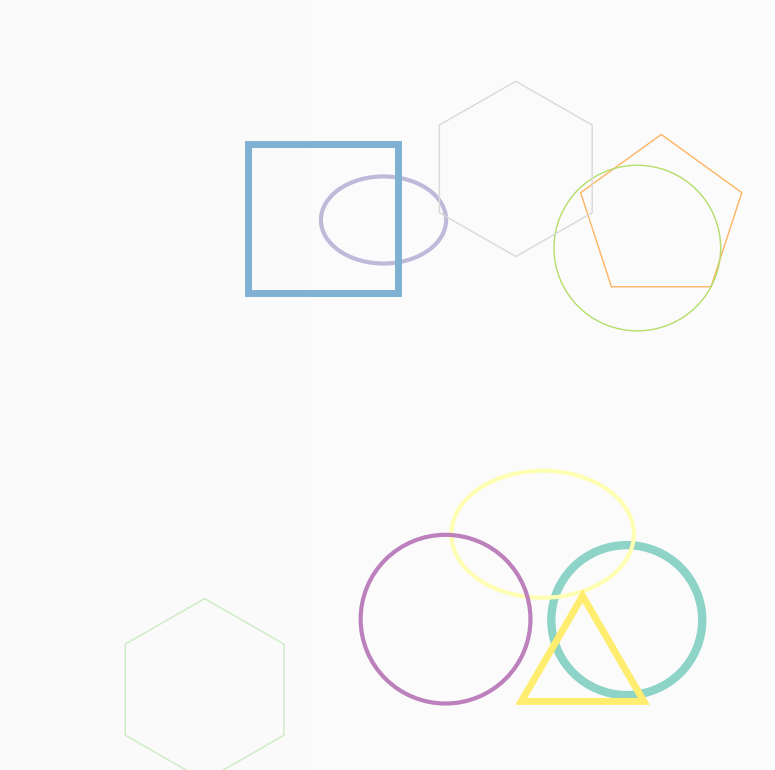[{"shape": "circle", "thickness": 3, "radius": 0.49, "center": [0.809, 0.195]}, {"shape": "oval", "thickness": 1.5, "radius": 0.59, "center": [0.7, 0.306]}, {"shape": "oval", "thickness": 1.5, "radius": 0.4, "center": [0.495, 0.714]}, {"shape": "square", "thickness": 2.5, "radius": 0.48, "center": [0.417, 0.717]}, {"shape": "pentagon", "thickness": 0.5, "radius": 0.55, "center": [0.853, 0.716]}, {"shape": "circle", "thickness": 0.5, "radius": 0.54, "center": [0.822, 0.678]}, {"shape": "hexagon", "thickness": 0.5, "radius": 0.57, "center": [0.666, 0.781]}, {"shape": "circle", "thickness": 1.5, "radius": 0.55, "center": [0.575, 0.196]}, {"shape": "hexagon", "thickness": 0.5, "radius": 0.59, "center": [0.264, 0.104]}, {"shape": "triangle", "thickness": 2.5, "radius": 0.46, "center": [0.752, 0.135]}]